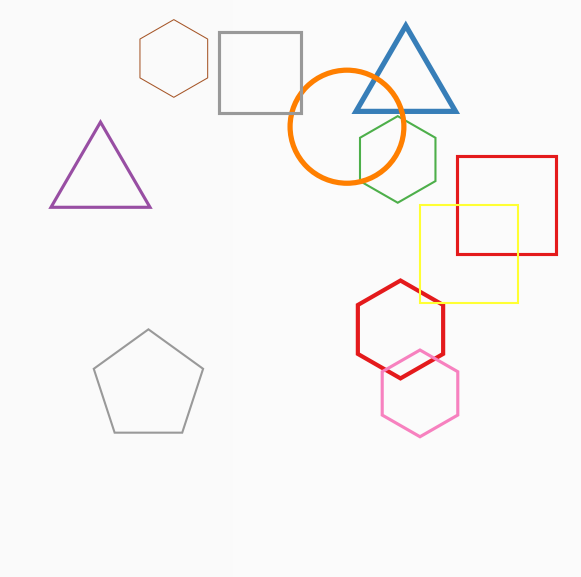[{"shape": "hexagon", "thickness": 2, "radius": 0.42, "center": [0.689, 0.429]}, {"shape": "square", "thickness": 1.5, "radius": 0.43, "center": [0.871, 0.644]}, {"shape": "triangle", "thickness": 2.5, "radius": 0.49, "center": [0.698, 0.856]}, {"shape": "hexagon", "thickness": 1, "radius": 0.37, "center": [0.684, 0.723]}, {"shape": "triangle", "thickness": 1.5, "radius": 0.49, "center": [0.173, 0.689]}, {"shape": "circle", "thickness": 2.5, "radius": 0.49, "center": [0.597, 0.78]}, {"shape": "square", "thickness": 1, "radius": 0.42, "center": [0.807, 0.559]}, {"shape": "hexagon", "thickness": 0.5, "radius": 0.34, "center": [0.299, 0.898]}, {"shape": "hexagon", "thickness": 1.5, "radius": 0.38, "center": [0.723, 0.318]}, {"shape": "square", "thickness": 1.5, "radius": 0.35, "center": [0.448, 0.874]}, {"shape": "pentagon", "thickness": 1, "radius": 0.49, "center": [0.255, 0.33]}]